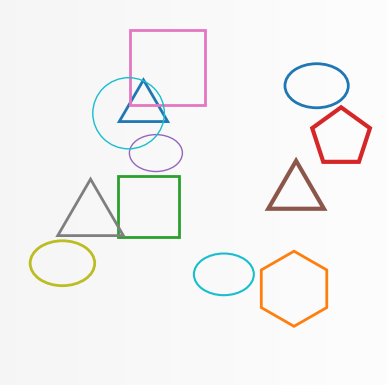[{"shape": "oval", "thickness": 2, "radius": 0.41, "center": [0.817, 0.777]}, {"shape": "triangle", "thickness": 2, "radius": 0.36, "center": [0.37, 0.72]}, {"shape": "hexagon", "thickness": 2, "radius": 0.49, "center": [0.759, 0.25]}, {"shape": "square", "thickness": 2, "radius": 0.39, "center": [0.382, 0.463]}, {"shape": "pentagon", "thickness": 3, "radius": 0.39, "center": [0.88, 0.643]}, {"shape": "oval", "thickness": 1, "radius": 0.34, "center": [0.402, 0.602]}, {"shape": "triangle", "thickness": 3, "radius": 0.41, "center": [0.764, 0.499]}, {"shape": "square", "thickness": 2, "radius": 0.48, "center": [0.433, 0.825]}, {"shape": "triangle", "thickness": 2, "radius": 0.49, "center": [0.234, 0.437]}, {"shape": "oval", "thickness": 2, "radius": 0.42, "center": [0.161, 0.316]}, {"shape": "oval", "thickness": 1.5, "radius": 0.39, "center": [0.578, 0.287]}, {"shape": "circle", "thickness": 1, "radius": 0.46, "center": [0.332, 0.706]}]